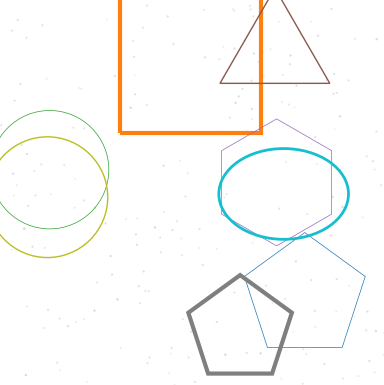[{"shape": "pentagon", "thickness": 0.5, "radius": 0.83, "center": [0.792, 0.231]}, {"shape": "square", "thickness": 3, "radius": 0.91, "center": [0.494, 0.836]}, {"shape": "circle", "thickness": 0.5, "radius": 0.77, "center": [0.129, 0.559]}, {"shape": "hexagon", "thickness": 0.5, "radius": 0.82, "center": [0.719, 0.526]}, {"shape": "triangle", "thickness": 1, "radius": 0.82, "center": [0.714, 0.866]}, {"shape": "pentagon", "thickness": 3, "radius": 0.71, "center": [0.624, 0.144]}, {"shape": "circle", "thickness": 1, "radius": 0.78, "center": [0.123, 0.488]}, {"shape": "oval", "thickness": 2, "radius": 0.84, "center": [0.737, 0.496]}]